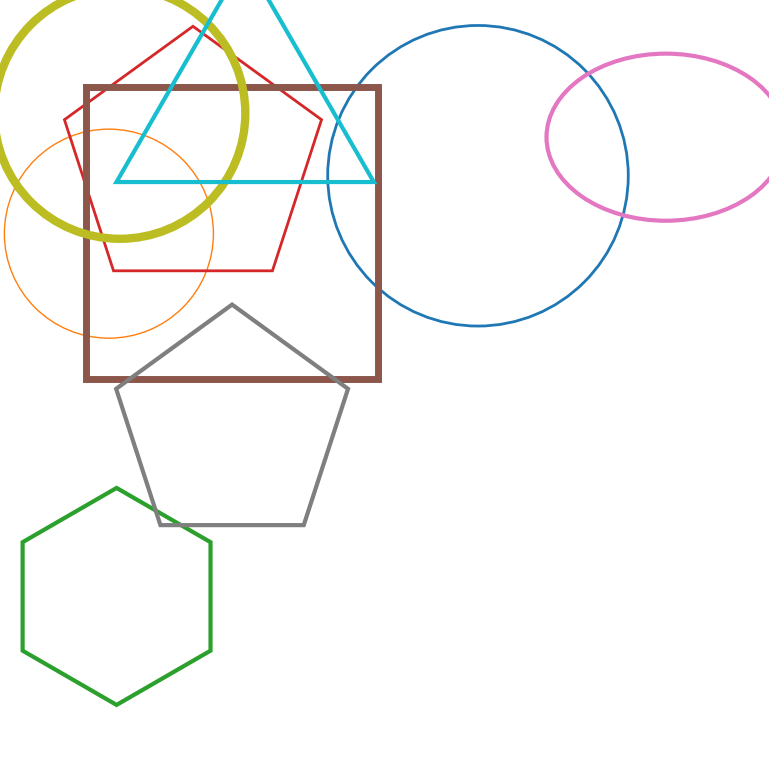[{"shape": "circle", "thickness": 1, "radius": 0.98, "center": [0.621, 0.772]}, {"shape": "circle", "thickness": 0.5, "radius": 0.68, "center": [0.141, 0.697]}, {"shape": "hexagon", "thickness": 1.5, "radius": 0.7, "center": [0.151, 0.225]}, {"shape": "pentagon", "thickness": 1, "radius": 0.88, "center": [0.251, 0.79]}, {"shape": "square", "thickness": 2.5, "radius": 0.95, "center": [0.301, 0.697]}, {"shape": "oval", "thickness": 1.5, "radius": 0.78, "center": [0.865, 0.822]}, {"shape": "pentagon", "thickness": 1.5, "radius": 0.79, "center": [0.301, 0.446]}, {"shape": "circle", "thickness": 3, "radius": 0.82, "center": [0.156, 0.853]}, {"shape": "triangle", "thickness": 1.5, "radius": 0.96, "center": [0.318, 0.86]}]